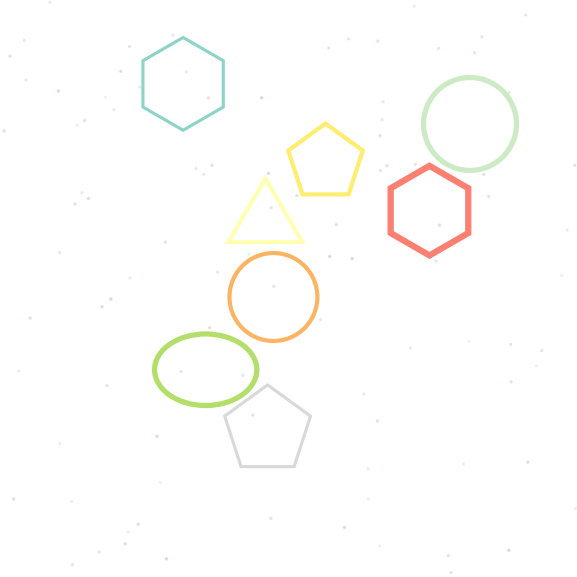[{"shape": "hexagon", "thickness": 1.5, "radius": 0.4, "center": [0.317, 0.854]}, {"shape": "triangle", "thickness": 2, "radius": 0.37, "center": [0.459, 0.617]}, {"shape": "hexagon", "thickness": 3, "radius": 0.39, "center": [0.744, 0.634]}, {"shape": "circle", "thickness": 2, "radius": 0.38, "center": [0.473, 0.485]}, {"shape": "oval", "thickness": 2.5, "radius": 0.44, "center": [0.356, 0.359]}, {"shape": "pentagon", "thickness": 1.5, "radius": 0.39, "center": [0.463, 0.254]}, {"shape": "circle", "thickness": 2.5, "radius": 0.4, "center": [0.814, 0.784]}, {"shape": "pentagon", "thickness": 2, "radius": 0.34, "center": [0.564, 0.717]}]